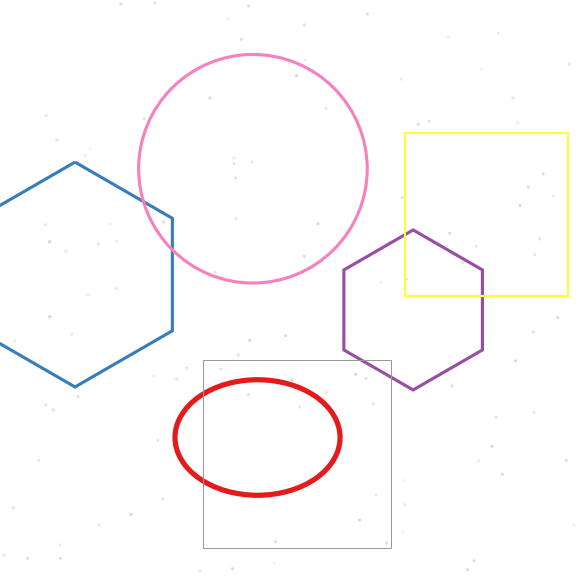[{"shape": "oval", "thickness": 2.5, "radius": 0.71, "center": [0.446, 0.242]}, {"shape": "hexagon", "thickness": 1.5, "radius": 0.97, "center": [0.13, 0.524]}, {"shape": "hexagon", "thickness": 1.5, "radius": 0.69, "center": [0.715, 0.462]}, {"shape": "square", "thickness": 1, "radius": 0.71, "center": [0.843, 0.628]}, {"shape": "circle", "thickness": 1.5, "radius": 0.99, "center": [0.438, 0.707]}, {"shape": "square", "thickness": 0.5, "radius": 0.81, "center": [0.514, 0.213]}]